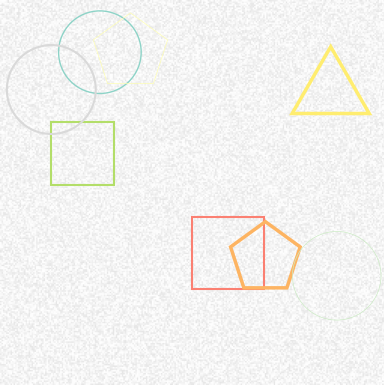[{"shape": "circle", "thickness": 1, "radius": 0.54, "center": [0.259, 0.864]}, {"shape": "pentagon", "thickness": 0.5, "radius": 0.51, "center": [0.339, 0.865]}, {"shape": "square", "thickness": 1.5, "radius": 0.47, "center": [0.592, 0.342]}, {"shape": "pentagon", "thickness": 2.5, "radius": 0.48, "center": [0.689, 0.329]}, {"shape": "square", "thickness": 1.5, "radius": 0.41, "center": [0.213, 0.602]}, {"shape": "circle", "thickness": 1.5, "radius": 0.58, "center": [0.133, 0.767]}, {"shape": "circle", "thickness": 0.5, "radius": 0.58, "center": [0.875, 0.284]}, {"shape": "triangle", "thickness": 2.5, "radius": 0.58, "center": [0.859, 0.763]}]